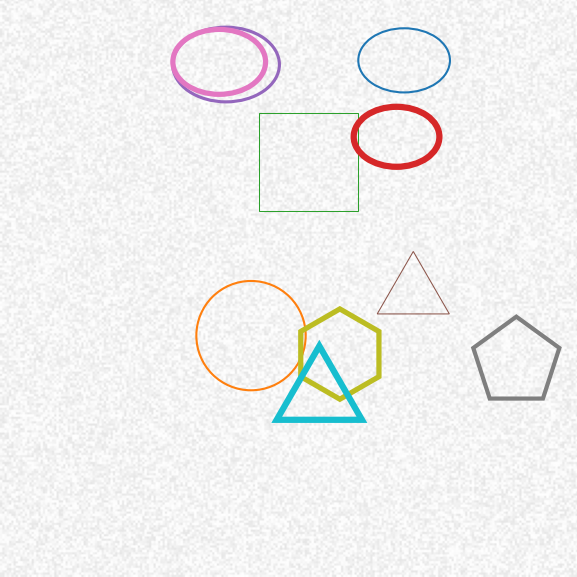[{"shape": "oval", "thickness": 1, "radius": 0.4, "center": [0.7, 0.895]}, {"shape": "circle", "thickness": 1, "radius": 0.47, "center": [0.435, 0.418]}, {"shape": "square", "thickness": 0.5, "radius": 0.42, "center": [0.534, 0.718]}, {"shape": "oval", "thickness": 3, "radius": 0.37, "center": [0.687, 0.762]}, {"shape": "oval", "thickness": 1.5, "radius": 0.46, "center": [0.391, 0.887]}, {"shape": "triangle", "thickness": 0.5, "radius": 0.36, "center": [0.716, 0.492]}, {"shape": "oval", "thickness": 2.5, "radius": 0.4, "center": [0.38, 0.892]}, {"shape": "pentagon", "thickness": 2, "radius": 0.39, "center": [0.894, 0.372]}, {"shape": "hexagon", "thickness": 2.5, "radius": 0.39, "center": [0.588, 0.386]}, {"shape": "triangle", "thickness": 3, "radius": 0.43, "center": [0.553, 0.315]}]